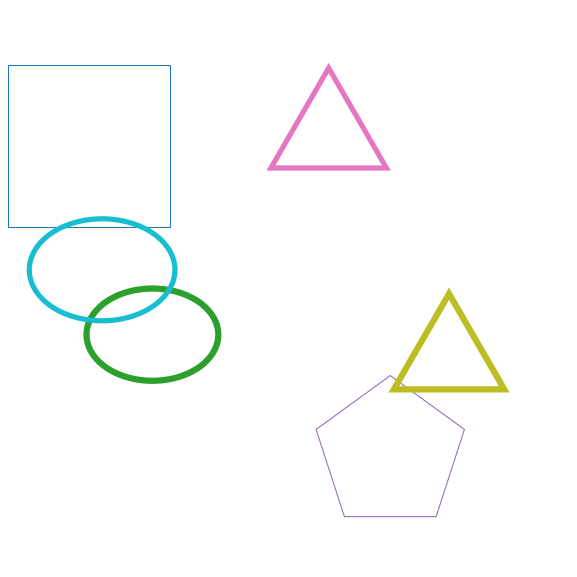[{"shape": "square", "thickness": 0.5, "radius": 0.7, "center": [0.154, 0.746]}, {"shape": "oval", "thickness": 3, "radius": 0.57, "center": [0.264, 0.42]}, {"shape": "pentagon", "thickness": 0.5, "radius": 0.68, "center": [0.676, 0.214]}, {"shape": "triangle", "thickness": 2.5, "radius": 0.58, "center": [0.569, 0.766]}, {"shape": "triangle", "thickness": 3, "radius": 0.55, "center": [0.778, 0.38]}, {"shape": "oval", "thickness": 2.5, "radius": 0.63, "center": [0.177, 0.532]}]